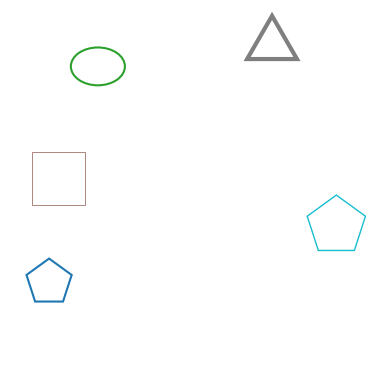[{"shape": "pentagon", "thickness": 1.5, "radius": 0.31, "center": [0.127, 0.267]}, {"shape": "oval", "thickness": 1.5, "radius": 0.35, "center": [0.254, 0.828]}, {"shape": "square", "thickness": 0.5, "radius": 0.34, "center": [0.153, 0.537]}, {"shape": "triangle", "thickness": 3, "radius": 0.37, "center": [0.707, 0.884]}, {"shape": "pentagon", "thickness": 1, "radius": 0.4, "center": [0.874, 0.414]}]